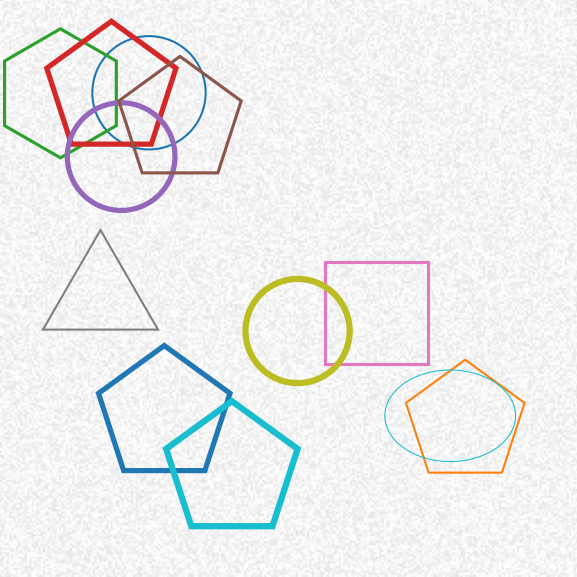[{"shape": "pentagon", "thickness": 2.5, "radius": 0.6, "center": [0.284, 0.281]}, {"shape": "circle", "thickness": 1, "radius": 0.49, "center": [0.258, 0.838]}, {"shape": "pentagon", "thickness": 1, "radius": 0.54, "center": [0.806, 0.268]}, {"shape": "hexagon", "thickness": 1.5, "radius": 0.56, "center": [0.105, 0.838]}, {"shape": "pentagon", "thickness": 2.5, "radius": 0.59, "center": [0.193, 0.845]}, {"shape": "circle", "thickness": 2.5, "radius": 0.47, "center": [0.21, 0.728]}, {"shape": "pentagon", "thickness": 1.5, "radius": 0.56, "center": [0.312, 0.79]}, {"shape": "square", "thickness": 1.5, "radius": 0.45, "center": [0.652, 0.457]}, {"shape": "triangle", "thickness": 1, "radius": 0.57, "center": [0.174, 0.486]}, {"shape": "circle", "thickness": 3, "radius": 0.45, "center": [0.515, 0.426]}, {"shape": "pentagon", "thickness": 3, "radius": 0.6, "center": [0.402, 0.185]}, {"shape": "oval", "thickness": 0.5, "radius": 0.57, "center": [0.78, 0.279]}]